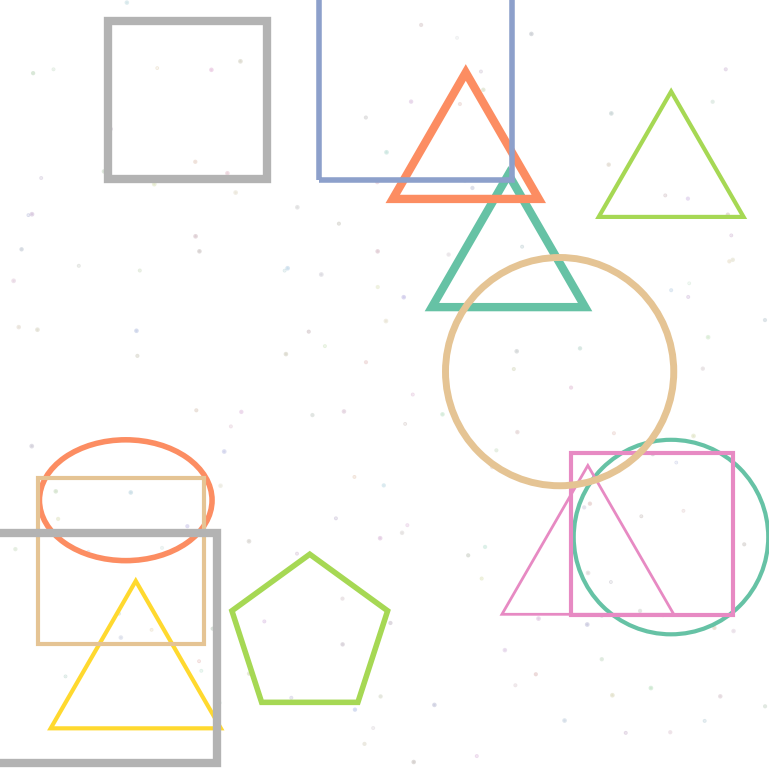[{"shape": "triangle", "thickness": 3, "radius": 0.57, "center": [0.66, 0.659]}, {"shape": "circle", "thickness": 1.5, "radius": 0.63, "center": [0.871, 0.303]}, {"shape": "triangle", "thickness": 3, "radius": 0.55, "center": [0.605, 0.796]}, {"shape": "oval", "thickness": 2, "radius": 0.56, "center": [0.163, 0.35]}, {"shape": "square", "thickness": 2, "radius": 0.63, "center": [0.539, 0.892]}, {"shape": "square", "thickness": 1.5, "radius": 0.53, "center": [0.847, 0.306]}, {"shape": "triangle", "thickness": 1, "radius": 0.64, "center": [0.763, 0.267]}, {"shape": "pentagon", "thickness": 2, "radius": 0.53, "center": [0.402, 0.174]}, {"shape": "triangle", "thickness": 1.5, "radius": 0.54, "center": [0.872, 0.773]}, {"shape": "triangle", "thickness": 1.5, "radius": 0.64, "center": [0.176, 0.118]}, {"shape": "square", "thickness": 1.5, "radius": 0.54, "center": [0.157, 0.271]}, {"shape": "circle", "thickness": 2.5, "radius": 0.74, "center": [0.727, 0.517]}, {"shape": "square", "thickness": 3, "radius": 0.75, "center": [0.132, 0.158]}, {"shape": "square", "thickness": 3, "radius": 0.51, "center": [0.244, 0.87]}]